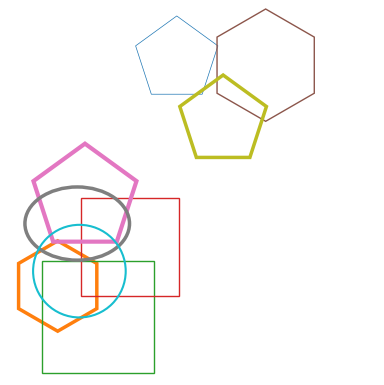[{"shape": "pentagon", "thickness": 0.5, "radius": 0.56, "center": [0.459, 0.846]}, {"shape": "hexagon", "thickness": 2.5, "radius": 0.59, "center": [0.15, 0.257]}, {"shape": "square", "thickness": 1, "radius": 0.73, "center": [0.254, 0.177]}, {"shape": "square", "thickness": 1, "radius": 0.64, "center": [0.339, 0.36]}, {"shape": "hexagon", "thickness": 1, "radius": 0.73, "center": [0.69, 0.831]}, {"shape": "pentagon", "thickness": 3, "radius": 0.7, "center": [0.221, 0.486]}, {"shape": "oval", "thickness": 2.5, "radius": 0.68, "center": [0.201, 0.419]}, {"shape": "pentagon", "thickness": 2.5, "radius": 0.59, "center": [0.58, 0.687]}, {"shape": "circle", "thickness": 1.5, "radius": 0.6, "center": [0.206, 0.296]}]